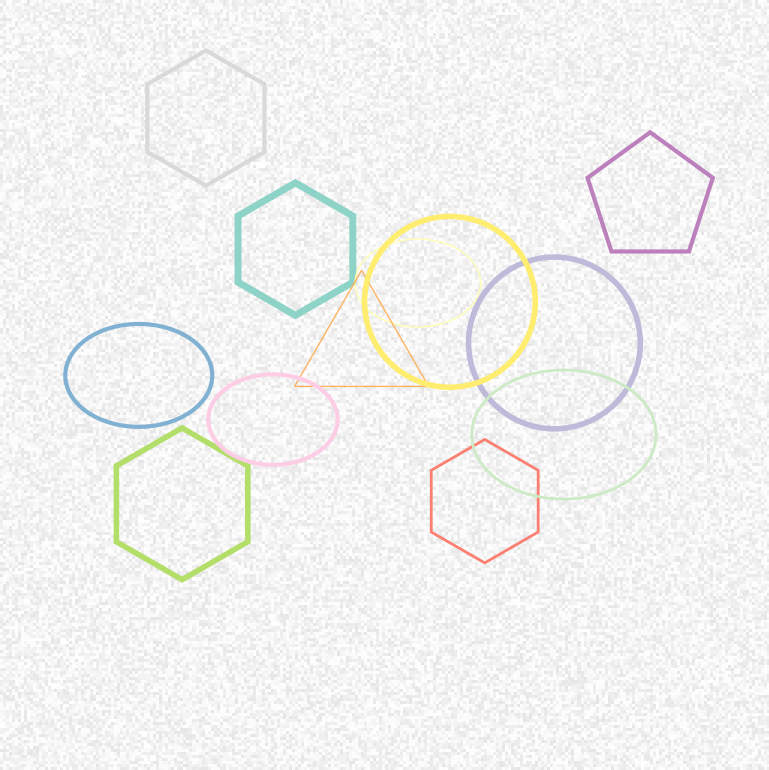[{"shape": "hexagon", "thickness": 2.5, "radius": 0.43, "center": [0.384, 0.676]}, {"shape": "oval", "thickness": 0.5, "radius": 0.41, "center": [0.543, 0.632]}, {"shape": "circle", "thickness": 2, "radius": 0.56, "center": [0.72, 0.555]}, {"shape": "hexagon", "thickness": 1, "radius": 0.4, "center": [0.629, 0.349]}, {"shape": "oval", "thickness": 1.5, "radius": 0.48, "center": [0.18, 0.512]}, {"shape": "triangle", "thickness": 0.5, "radius": 0.5, "center": [0.47, 0.548]}, {"shape": "hexagon", "thickness": 2, "radius": 0.49, "center": [0.237, 0.346]}, {"shape": "oval", "thickness": 1.5, "radius": 0.42, "center": [0.354, 0.455]}, {"shape": "hexagon", "thickness": 1.5, "radius": 0.44, "center": [0.267, 0.847]}, {"shape": "pentagon", "thickness": 1.5, "radius": 0.43, "center": [0.844, 0.743]}, {"shape": "oval", "thickness": 1, "radius": 0.6, "center": [0.732, 0.436]}, {"shape": "circle", "thickness": 2, "radius": 0.55, "center": [0.584, 0.608]}]